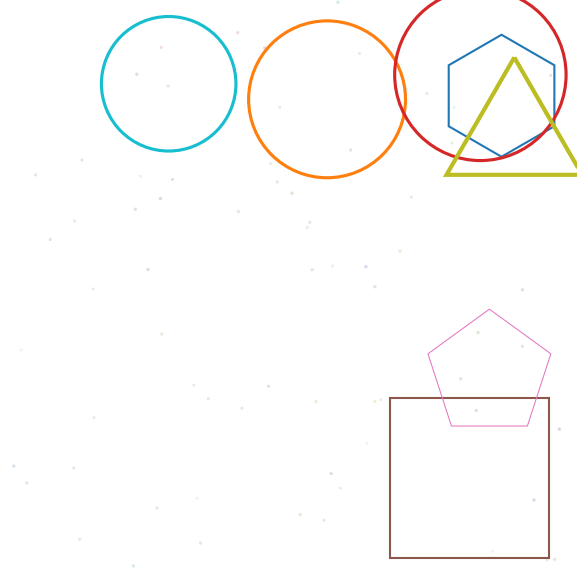[{"shape": "hexagon", "thickness": 1, "radius": 0.53, "center": [0.868, 0.833]}, {"shape": "circle", "thickness": 1.5, "radius": 0.68, "center": [0.566, 0.827]}, {"shape": "circle", "thickness": 1.5, "radius": 0.74, "center": [0.832, 0.869]}, {"shape": "square", "thickness": 1, "radius": 0.69, "center": [0.813, 0.171]}, {"shape": "pentagon", "thickness": 0.5, "radius": 0.56, "center": [0.847, 0.352]}, {"shape": "triangle", "thickness": 2, "radius": 0.68, "center": [0.891, 0.764]}, {"shape": "circle", "thickness": 1.5, "radius": 0.58, "center": [0.292, 0.854]}]